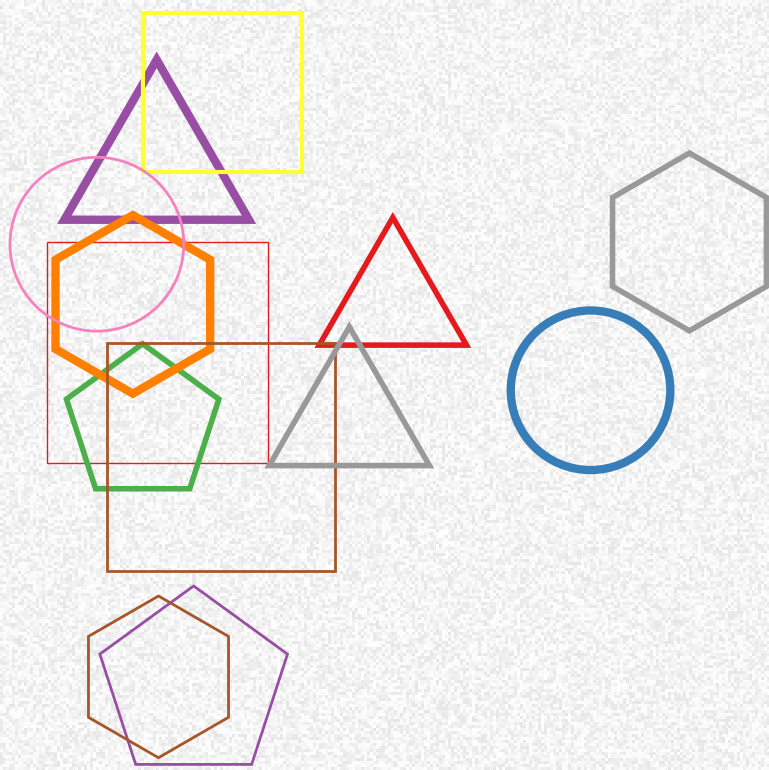[{"shape": "triangle", "thickness": 2, "radius": 0.55, "center": [0.51, 0.607]}, {"shape": "square", "thickness": 0.5, "radius": 0.72, "center": [0.204, 0.542]}, {"shape": "circle", "thickness": 3, "radius": 0.52, "center": [0.767, 0.493]}, {"shape": "pentagon", "thickness": 2, "radius": 0.52, "center": [0.185, 0.449]}, {"shape": "pentagon", "thickness": 1, "radius": 0.64, "center": [0.252, 0.111]}, {"shape": "triangle", "thickness": 3, "radius": 0.69, "center": [0.203, 0.784]}, {"shape": "hexagon", "thickness": 3, "radius": 0.58, "center": [0.173, 0.605]}, {"shape": "square", "thickness": 1.5, "radius": 0.52, "center": [0.289, 0.88]}, {"shape": "square", "thickness": 1, "radius": 0.74, "center": [0.287, 0.406]}, {"shape": "hexagon", "thickness": 1, "radius": 0.53, "center": [0.206, 0.121]}, {"shape": "circle", "thickness": 1, "radius": 0.56, "center": [0.126, 0.683]}, {"shape": "hexagon", "thickness": 2, "radius": 0.58, "center": [0.895, 0.686]}, {"shape": "triangle", "thickness": 2, "radius": 0.6, "center": [0.454, 0.455]}]